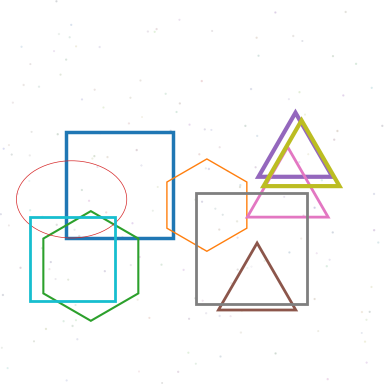[{"shape": "square", "thickness": 2.5, "radius": 0.69, "center": [0.31, 0.519]}, {"shape": "hexagon", "thickness": 1, "radius": 0.6, "center": [0.537, 0.467]}, {"shape": "hexagon", "thickness": 1.5, "radius": 0.71, "center": [0.236, 0.309]}, {"shape": "oval", "thickness": 0.5, "radius": 0.72, "center": [0.186, 0.482]}, {"shape": "triangle", "thickness": 3, "radius": 0.55, "center": [0.767, 0.596]}, {"shape": "triangle", "thickness": 2, "radius": 0.58, "center": [0.668, 0.253]}, {"shape": "triangle", "thickness": 2, "radius": 0.61, "center": [0.747, 0.497]}, {"shape": "square", "thickness": 2, "radius": 0.72, "center": [0.653, 0.354]}, {"shape": "triangle", "thickness": 3, "radius": 0.57, "center": [0.783, 0.573]}, {"shape": "square", "thickness": 2, "radius": 0.55, "center": [0.188, 0.327]}]